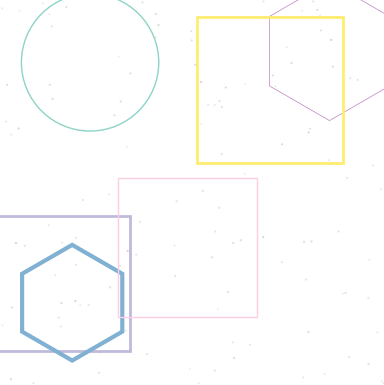[{"shape": "circle", "thickness": 1, "radius": 0.89, "center": [0.234, 0.838]}, {"shape": "square", "thickness": 2, "radius": 0.88, "center": [0.163, 0.264]}, {"shape": "hexagon", "thickness": 3, "radius": 0.75, "center": [0.188, 0.214]}, {"shape": "square", "thickness": 1, "radius": 0.91, "center": [0.486, 0.357]}, {"shape": "hexagon", "thickness": 0.5, "radius": 0.9, "center": [0.856, 0.867]}, {"shape": "square", "thickness": 2, "radius": 0.95, "center": [0.702, 0.766]}]